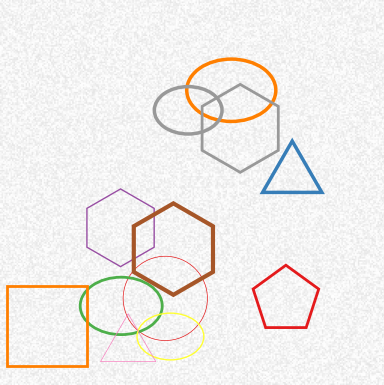[{"shape": "circle", "thickness": 0.5, "radius": 0.55, "center": [0.429, 0.225]}, {"shape": "pentagon", "thickness": 2, "radius": 0.45, "center": [0.743, 0.222]}, {"shape": "triangle", "thickness": 2.5, "radius": 0.44, "center": [0.759, 0.545]}, {"shape": "oval", "thickness": 2, "radius": 0.53, "center": [0.315, 0.205]}, {"shape": "hexagon", "thickness": 1, "radius": 0.5, "center": [0.313, 0.408]}, {"shape": "square", "thickness": 2, "radius": 0.52, "center": [0.123, 0.154]}, {"shape": "oval", "thickness": 2.5, "radius": 0.58, "center": [0.601, 0.766]}, {"shape": "oval", "thickness": 1, "radius": 0.43, "center": [0.443, 0.126]}, {"shape": "hexagon", "thickness": 3, "radius": 0.59, "center": [0.45, 0.353]}, {"shape": "triangle", "thickness": 0.5, "radius": 0.41, "center": [0.333, 0.102]}, {"shape": "oval", "thickness": 2.5, "radius": 0.44, "center": [0.489, 0.713]}, {"shape": "hexagon", "thickness": 2, "radius": 0.57, "center": [0.624, 0.667]}]